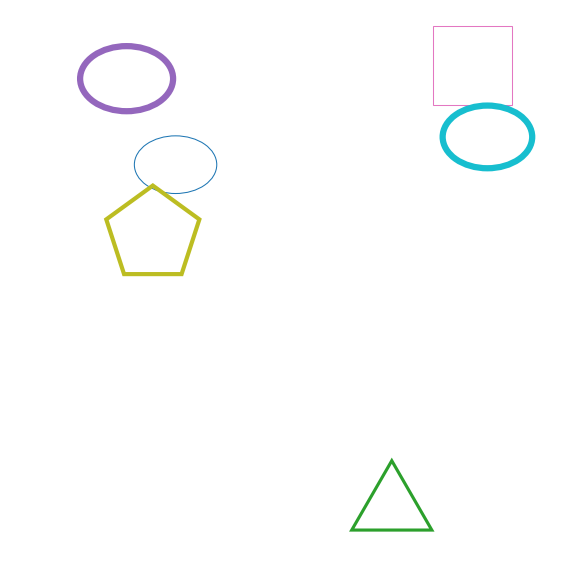[{"shape": "oval", "thickness": 0.5, "radius": 0.36, "center": [0.304, 0.714]}, {"shape": "triangle", "thickness": 1.5, "radius": 0.4, "center": [0.678, 0.121]}, {"shape": "oval", "thickness": 3, "radius": 0.4, "center": [0.219, 0.863]}, {"shape": "square", "thickness": 0.5, "radius": 0.34, "center": [0.819, 0.885]}, {"shape": "pentagon", "thickness": 2, "radius": 0.42, "center": [0.265, 0.593]}, {"shape": "oval", "thickness": 3, "radius": 0.39, "center": [0.844, 0.762]}]